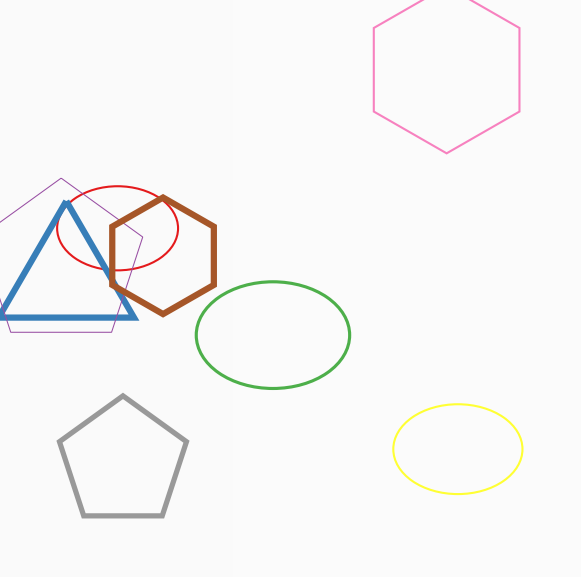[{"shape": "oval", "thickness": 1, "radius": 0.52, "center": [0.202, 0.604]}, {"shape": "triangle", "thickness": 3, "radius": 0.67, "center": [0.114, 0.516]}, {"shape": "oval", "thickness": 1.5, "radius": 0.66, "center": [0.47, 0.419]}, {"shape": "pentagon", "thickness": 0.5, "radius": 0.74, "center": [0.105, 0.543]}, {"shape": "oval", "thickness": 1, "radius": 0.56, "center": [0.788, 0.221]}, {"shape": "hexagon", "thickness": 3, "radius": 0.5, "center": [0.281, 0.556]}, {"shape": "hexagon", "thickness": 1, "radius": 0.72, "center": [0.768, 0.878]}, {"shape": "pentagon", "thickness": 2.5, "radius": 0.57, "center": [0.212, 0.199]}]